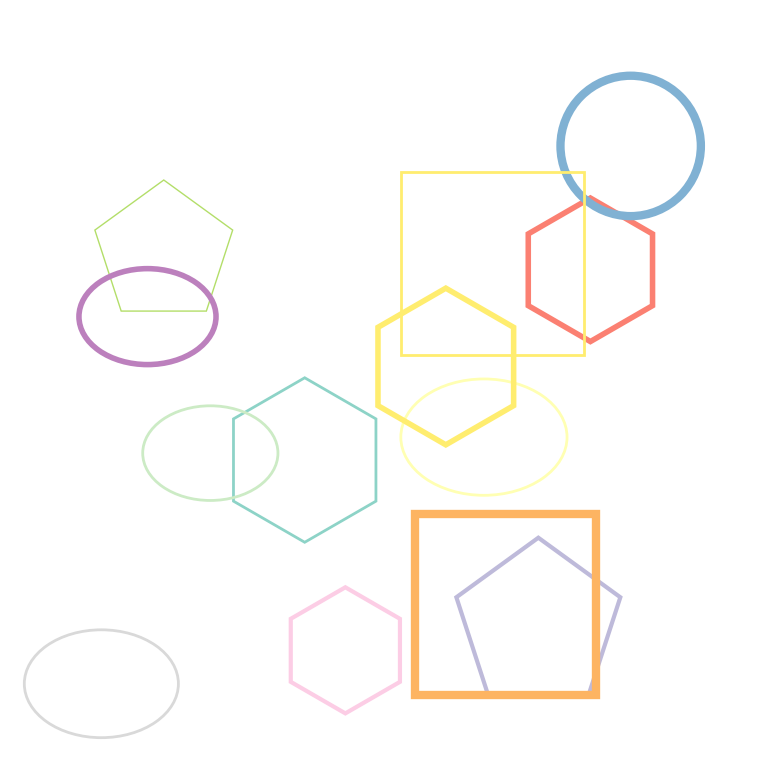[{"shape": "hexagon", "thickness": 1, "radius": 0.53, "center": [0.396, 0.403]}, {"shape": "oval", "thickness": 1, "radius": 0.54, "center": [0.628, 0.432]}, {"shape": "pentagon", "thickness": 1.5, "radius": 0.56, "center": [0.699, 0.19]}, {"shape": "hexagon", "thickness": 2, "radius": 0.47, "center": [0.767, 0.65]}, {"shape": "circle", "thickness": 3, "radius": 0.46, "center": [0.819, 0.81]}, {"shape": "square", "thickness": 3, "radius": 0.59, "center": [0.656, 0.215]}, {"shape": "pentagon", "thickness": 0.5, "radius": 0.47, "center": [0.213, 0.672]}, {"shape": "hexagon", "thickness": 1.5, "radius": 0.41, "center": [0.449, 0.155]}, {"shape": "oval", "thickness": 1, "radius": 0.5, "center": [0.132, 0.112]}, {"shape": "oval", "thickness": 2, "radius": 0.45, "center": [0.192, 0.589]}, {"shape": "oval", "thickness": 1, "radius": 0.44, "center": [0.273, 0.412]}, {"shape": "hexagon", "thickness": 2, "radius": 0.51, "center": [0.579, 0.524]}, {"shape": "square", "thickness": 1, "radius": 0.59, "center": [0.64, 0.658]}]